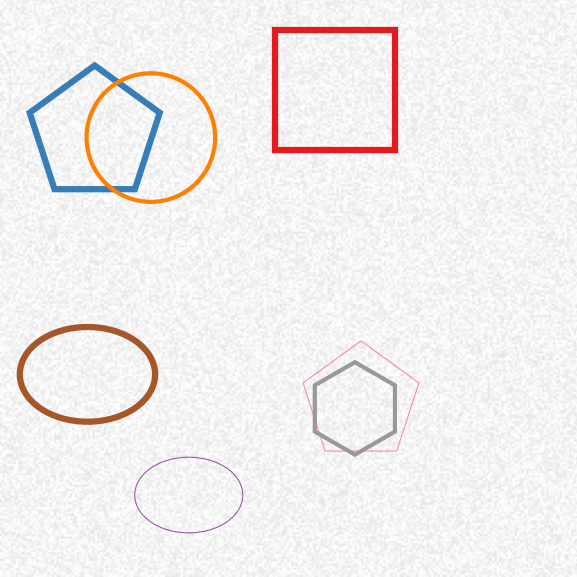[{"shape": "square", "thickness": 3, "radius": 0.52, "center": [0.58, 0.843]}, {"shape": "pentagon", "thickness": 3, "radius": 0.59, "center": [0.164, 0.767]}, {"shape": "oval", "thickness": 0.5, "radius": 0.47, "center": [0.327, 0.142]}, {"shape": "circle", "thickness": 2, "radius": 0.56, "center": [0.261, 0.761]}, {"shape": "oval", "thickness": 3, "radius": 0.59, "center": [0.151, 0.351]}, {"shape": "pentagon", "thickness": 0.5, "radius": 0.53, "center": [0.625, 0.303]}, {"shape": "hexagon", "thickness": 2, "radius": 0.4, "center": [0.615, 0.292]}]